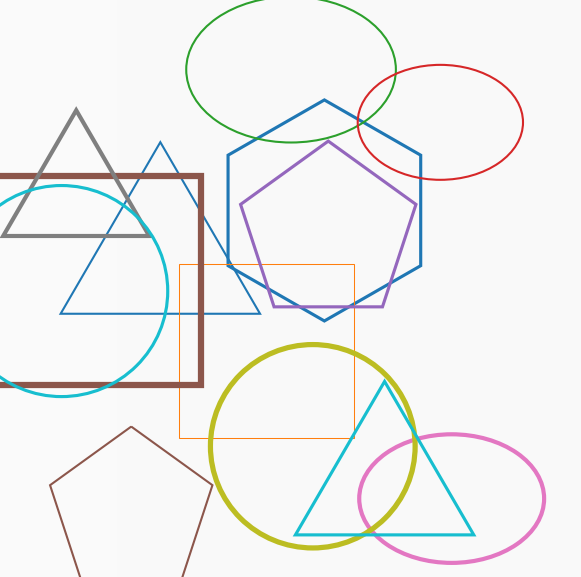[{"shape": "triangle", "thickness": 1, "radius": 0.99, "center": [0.276, 0.555]}, {"shape": "hexagon", "thickness": 1.5, "radius": 0.96, "center": [0.558, 0.635]}, {"shape": "square", "thickness": 0.5, "radius": 0.75, "center": [0.458, 0.391]}, {"shape": "oval", "thickness": 1, "radius": 0.9, "center": [0.501, 0.879]}, {"shape": "oval", "thickness": 1, "radius": 0.71, "center": [0.758, 0.787]}, {"shape": "pentagon", "thickness": 1.5, "radius": 0.79, "center": [0.565, 0.596]}, {"shape": "pentagon", "thickness": 1, "radius": 0.73, "center": [0.226, 0.114]}, {"shape": "square", "thickness": 3, "radius": 0.9, "center": [0.165, 0.513]}, {"shape": "oval", "thickness": 2, "radius": 0.8, "center": [0.777, 0.136]}, {"shape": "triangle", "thickness": 2, "radius": 0.73, "center": [0.131, 0.663]}, {"shape": "circle", "thickness": 2.5, "radius": 0.88, "center": [0.538, 0.226]}, {"shape": "triangle", "thickness": 1.5, "radius": 0.89, "center": [0.662, 0.162]}, {"shape": "circle", "thickness": 1.5, "radius": 0.91, "center": [0.106, 0.495]}]